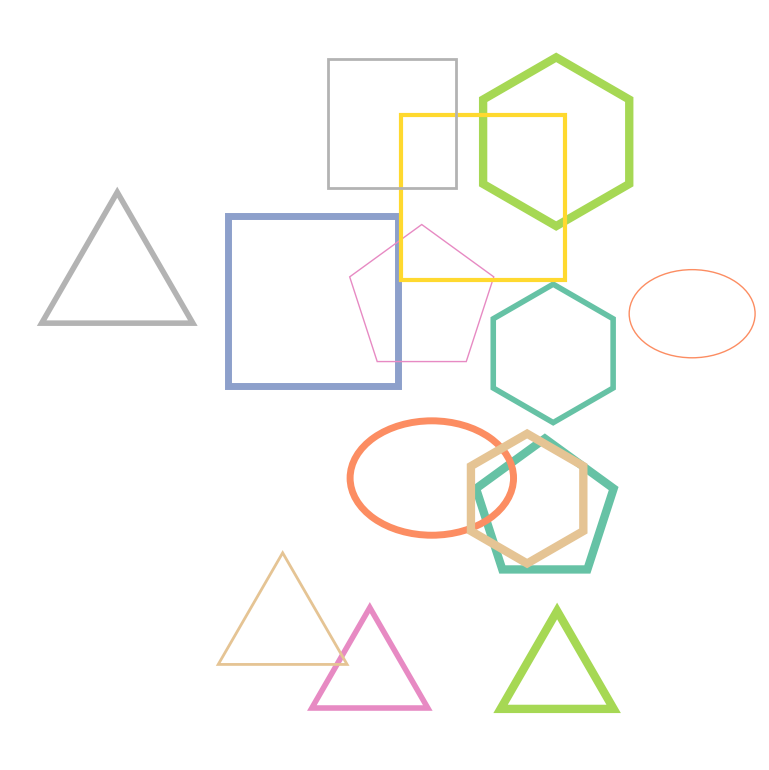[{"shape": "hexagon", "thickness": 2, "radius": 0.45, "center": [0.718, 0.541]}, {"shape": "pentagon", "thickness": 3, "radius": 0.47, "center": [0.708, 0.336]}, {"shape": "oval", "thickness": 0.5, "radius": 0.41, "center": [0.899, 0.593]}, {"shape": "oval", "thickness": 2.5, "radius": 0.53, "center": [0.561, 0.379]}, {"shape": "square", "thickness": 2.5, "radius": 0.55, "center": [0.407, 0.609]}, {"shape": "triangle", "thickness": 2, "radius": 0.43, "center": [0.48, 0.124]}, {"shape": "pentagon", "thickness": 0.5, "radius": 0.49, "center": [0.548, 0.61]}, {"shape": "hexagon", "thickness": 3, "radius": 0.55, "center": [0.722, 0.816]}, {"shape": "triangle", "thickness": 3, "radius": 0.42, "center": [0.724, 0.122]}, {"shape": "square", "thickness": 1.5, "radius": 0.53, "center": [0.628, 0.744]}, {"shape": "triangle", "thickness": 1, "radius": 0.48, "center": [0.367, 0.185]}, {"shape": "hexagon", "thickness": 3, "radius": 0.42, "center": [0.685, 0.352]}, {"shape": "square", "thickness": 1, "radius": 0.42, "center": [0.509, 0.84]}, {"shape": "triangle", "thickness": 2, "radius": 0.57, "center": [0.152, 0.637]}]